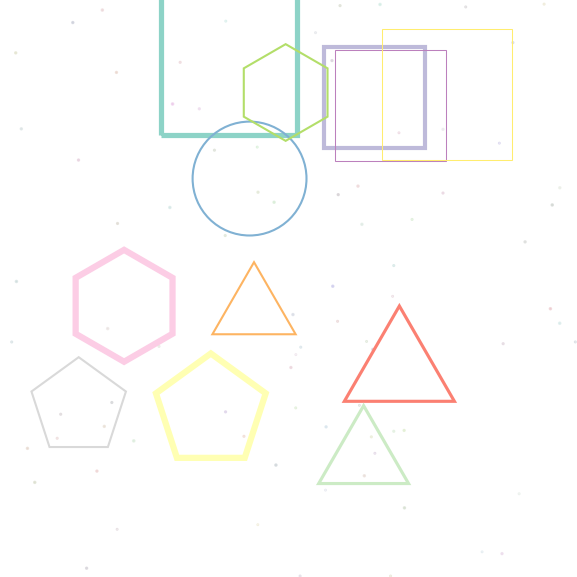[{"shape": "square", "thickness": 2.5, "radius": 0.59, "center": [0.397, 0.884]}, {"shape": "pentagon", "thickness": 3, "radius": 0.5, "center": [0.365, 0.287]}, {"shape": "square", "thickness": 2, "radius": 0.44, "center": [0.649, 0.83]}, {"shape": "triangle", "thickness": 1.5, "radius": 0.55, "center": [0.692, 0.359]}, {"shape": "circle", "thickness": 1, "radius": 0.49, "center": [0.432, 0.69]}, {"shape": "triangle", "thickness": 1, "radius": 0.42, "center": [0.44, 0.462]}, {"shape": "hexagon", "thickness": 1, "radius": 0.42, "center": [0.495, 0.839]}, {"shape": "hexagon", "thickness": 3, "radius": 0.48, "center": [0.215, 0.47]}, {"shape": "pentagon", "thickness": 1, "radius": 0.43, "center": [0.136, 0.295]}, {"shape": "square", "thickness": 0.5, "radius": 0.48, "center": [0.676, 0.816]}, {"shape": "triangle", "thickness": 1.5, "radius": 0.45, "center": [0.63, 0.207]}, {"shape": "square", "thickness": 0.5, "radius": 0.57, "center": [0.774, 0.836]}]